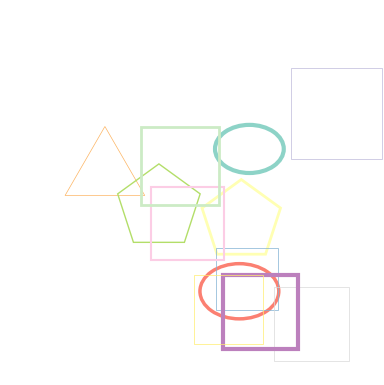[{"shape": "oval", "thickness": 3, "radius": 0.45, "center": [0.648, 0.613]}, {"shape": "pentagon", "thickness": 2, "radius": 0.54, "center": [0.627, 0.426]}, {"shape": "square", "thickness": 0.5, "radius": 0.59, "center": [0.874, 0.705]}, {"shape": "oval", "thickness": 2.5, "radius": 0.51, "center": [0.622, 0.243]}, {"shape": "square", "thickness": 0.5, "radius": 0.4, "center": [0.642, 0.276]}, {"shape": "triangle", "thickness": 0.5, "radius": 0.6, "center": [0.272, 0.552]}, {"shape": "pentagon", "thickness": 1, "radius": 0.56, "center": [0.413, 0.462]}, {"shape": "square", "thickness": 1.5, "radius": 0.48, "center": [0.486, 0.42]}, {"shape": "square", "thickness": 0.5, "radius": 0.48, "center": [0.81, 0.158]}, {"shape": "square", "thickness": 3, "radius": 0.49, "center": [0.677, 0.19]}, {"shape": "square", "thickness": 2, "radius": 0.51, "center": [0.467, 0.57]}, {"shape": "square", "thickness": 0.5, "radius": 0.45, "center": [0.593, 0.196]}]